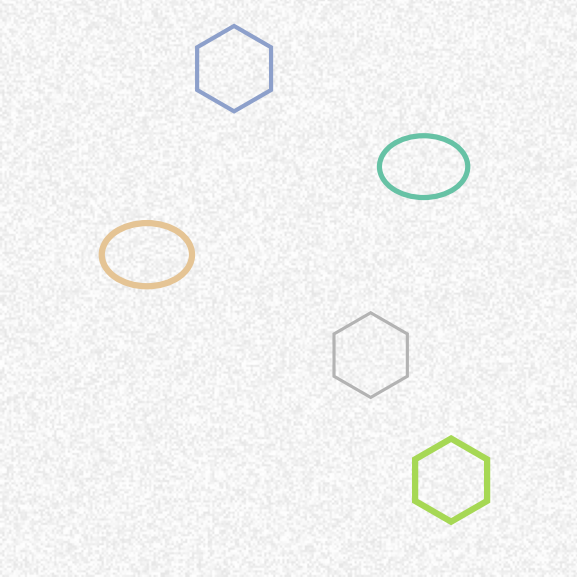[{"shape": "oval", "thickness": 2.5, "radius": 0.38, "center": [0.734, 0.711]}, {"shape": "hexagon", "thickness": 2, "radius": 0.37, "center": [0.405, 0.88]}, {"shape": "hexagon", "thickness": 3, "radius": 0.36, "center": [0.781, 0.168]}, {"shape": "oval", "thickness": 3, "radius": 0.39, "center": [0.254, 0.558]}, {"shape": "hexagon", "thickness": 1.5, "radius": 0.37, "center": [0.642, 0.384]}]